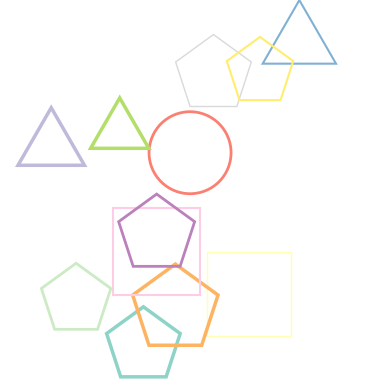[{"shape": "pentagon", "thickness": 2.5, "radius": 0.5, "center": [0.372, 0.103]}, {"shape": "square", "thickness": 1, "radius": 0.54, "center": [0.647, 0.237]}, {"shape": "triangle", "thickness": 2.5, "radius": 0.5, "center": [0.133, 0.621]}, {"shape": "circle", "thickness": 2, "radius": 0.53, "center": [0.494, 0.603]}, {"shape": "triangle", "thickness": 1.5, "radius": 0.55, "center": [0.778, 0.89]}, {"shape": "pentagon", "thickness": 2.5, "radius": 0.58, "center": [0.455, 0.198]}, {"shape": "triangle", "thickness": 2.5, "radius": 0.44, "center": [0.311, 0.658]}, {"shape": "square", "thickness": 1.5, "radius": 0.57, "center": [0.407, 0.346]}, {"shape": "pentagon", "thickness": 1, "radius": 0.52, "center": [0.554, 0.807]}, {"shape": "pentagon", "thickness": 2, "radius": 0.52, "center": [0.407, 0.392]}, {"shape": "pentagon", "thickness": 2, "radius": 0.47, "center": [0.198, 0.221]}, {"shape": "pentagon", "thickness": 1.5, "radius": 0.45, "center": [0.675, 0.813]}]